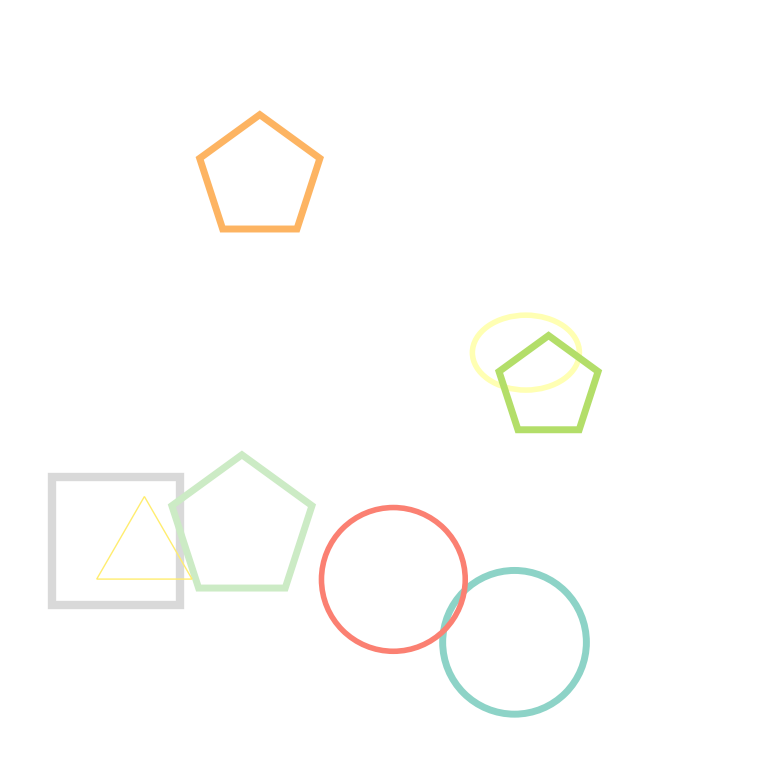[{"shape": "circle", "thickness": 2.5, "radius": 0.47, "center": [0.668, 0.166]}, {"shape": "oval", "thickness": 2, "radius": 0.35, "center": [0.683, 0.542]}, {"shape": "circle", "thickness": 2, "radius": 0.47, "center": [0.511, 0.248]}, {"shape": "pentagon", "thickness": 2.5, "radius": 0.41, "center": [0.337, 0.769]}, {"shape": "pentagon", "thickness": 2.5, "radius": 0.34, "center": [0.712, 0.497]}, {"shape": "square", "thickness": 3, "radius": 0.41, "center": [0.15, 0.297]}, {"shape": "pentagon", "thickness": 2.5, "radius": 0.48, "center": [0.314, 0.314]}, {"shape": "triangle", "thickness": 0.5, "radius": 0.36, "center": [0.188, 0.284]}]